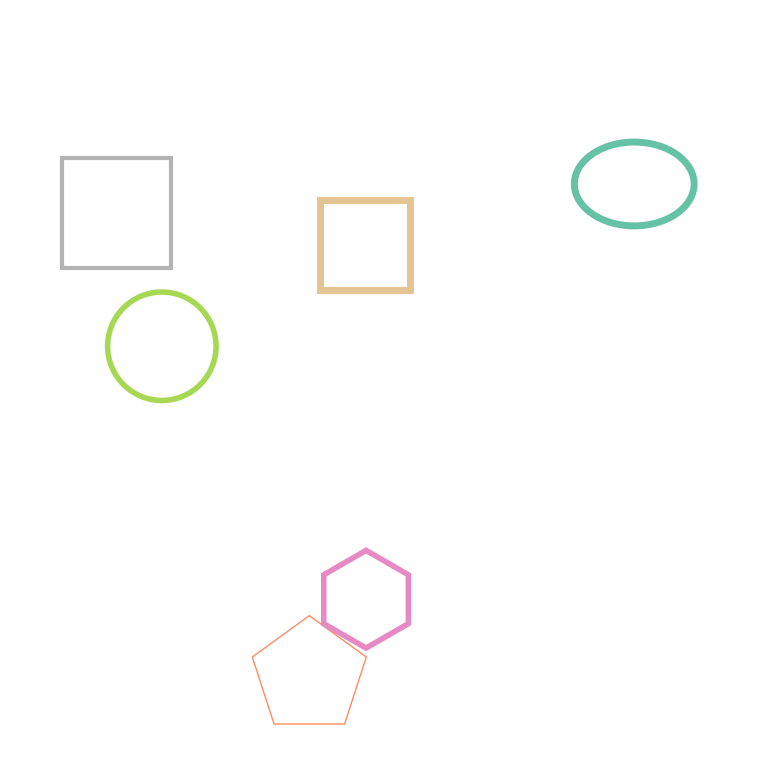[{"shape": "oval", "thickness": 2.5, "radius": 0.39, "center": [0.824, 0.761]}, {"shape": "pentagon", "thickness": 0.5, "radius": 0.39, "center": [0.402, 0.123]}, {"shape": "hexagon", "thickness": 2, "radius": 0.32, "center": [0.475, 0.222]}, {"shape": "circle", "thickness": 2, "radius": 0.35, "center": [0.21, 0.55]}, {"shape": "square", "thickness": 2.5, "radius": 0.29, "center": [0.474, 0.682]}, {"shape": "square", "thickness": 1.5, "radius": 0.35, "center": [0.151, 0.723]}]